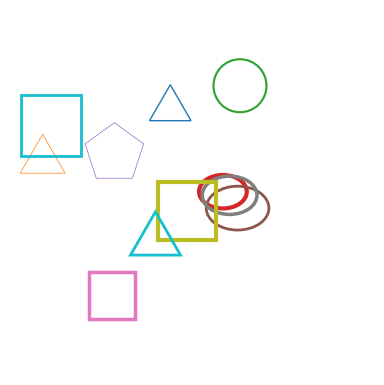[{"shape": "triangle", "thickness": 1, "radius": 0.31, "center": [0.442, 0.718]}, {"shape": "triangle", "thickness": 0.5, "radius": 0.34, "center": [0.111, 0.584]}, {"shape": "circle", "thickness": 1.5, "radius": 0.34, "center": [0.623, 0.777]}, {"shape": "oval", "thickness": 3, "radius": 0.31, "center": [0.579, 0.502]}, {"shape": "pentagon", "thickness": 0.5, "radius": 0.4, "center": [0.297, 0.602]}, {"shape": "oval", "thickness": 2, "radius": 0.41, "center": [0.617, 0.459]}, {"shape": "square", "thickness": 2.5, "radius": 0.3, "center": [0.291, 0.232]}, {"shape": "oval", "thickness": 2.5, "radius": 0.36, "center": [0.596, 0.493]}, {"shape": "square", "thickness": 3, "radius": 0.38, "center": [0.486, 0.453]}, {"shape": "triangle", "thickness": 2, "radius": 0.38, "center": [0.404, 0.375]}, {"shape": "square", "thickness": 2, "radius": 0.39, "center": [0.132, 0.675]}]